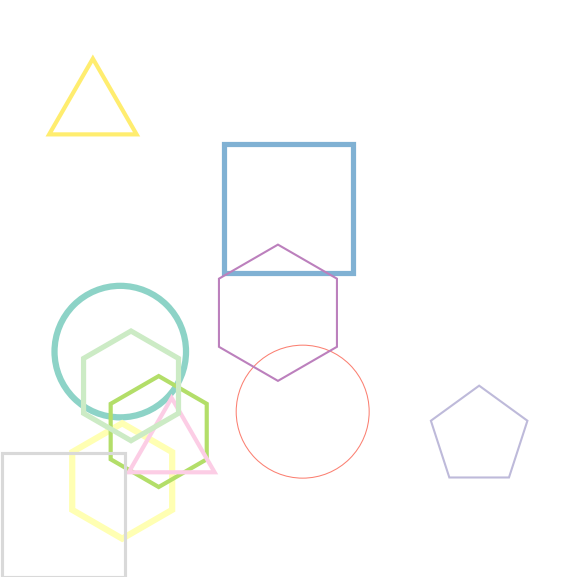[{"shape": "circle", "thickness": 3, "radius": 0.57, "center": [0.208, 0.39]}, {"shape": "hexagon", "thickness": 3, "radius": 0.5, "center": [0.212, 0.166]}, {"shape": "pentagon", "thickness": 1, "radius": 0.44, "center": [0.83, 0.243]}, {"shape": "circle", "thickness": 0.5, "radius": 0.58, "center": [0.524, 0.286]}, {"shape": "square", "thickness": 2.5, "radius": 0.56, "center": [0.5, 0.638]}, {"shape": "hexagon", "thickness": 2, "radius": 0.48, "center": [0.275, 0.252]}, {"shape": "triangle", "thickness": 2, "radius": 0.43, "center": [0.297, 0.224]}, {"shape": "square", "thickness": 1.5, "radius": 0.54, "center": [0.11, 0.107]}, {"shape": "hexagon", "thickness": 1, "radius": 0.59, "center": [0.481, 0.458]}, {"shape": "hexagon", "thickness": 2.5, "radius": 0.47, "center": [0.227, 0.331]}, {"shape": "triangle", "thickness": 2, "radius": 0.44, "center": [0.161, 0.81]}]